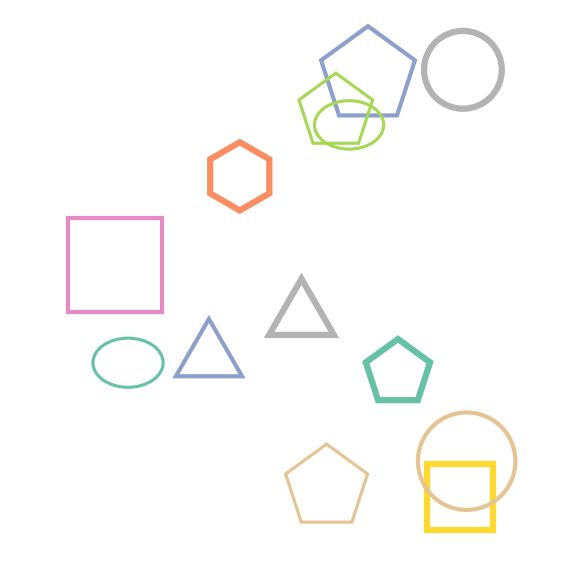[{"shape": "oval", "thickness": 1.5, "radius": 0.3, "center": [0.222, 0.371]}, {"shape": "pentagon", "thickness": 3, "radius": 0.29, "center": [0.689, 0.354]}, {"shape": "hexagon", "thickness": 3, "radius": 0.3, "center": [0.415, 0.694]}, {"shape": "triangle", "thickness": 2, "radius": 0.33, "center": [0.362, 0.381]}, {"shape": "pentagon", "thickness": 2, "radius": 0.43, "center": [0.637, 0.868]}, {"shape": "square", "thickness": 2, "radius": 0.41, "center": [0.2, 0.54]}, {"shape": "oval", "thickness": 1.5, "radius": 0.3, "center": [0.605, 0.783]}, {"shape": "pentagon", "thickness": 1.5, "radius": 0.34, "center": [0.581, 0.805]}, {"shape": "square", "thickness": 3, "radius": 0.29, "center": [0.796, 0.139]}, {"shape": "circle", "thickness": 2, "radius": 0.42, "center": [0.808, 0.201]}, {"shape": "pentagon", "thickness": 1.5, "radius": 0.37, "center": [0.565, 0.155]}, {"shape": "circle", "thickness": 3, "radius": 0.34, "center": [0.802, 0.878]}, {"shape": "triangle", "thickness": 3, "radius": 0.32, "center": [0.522, 0.452]}]